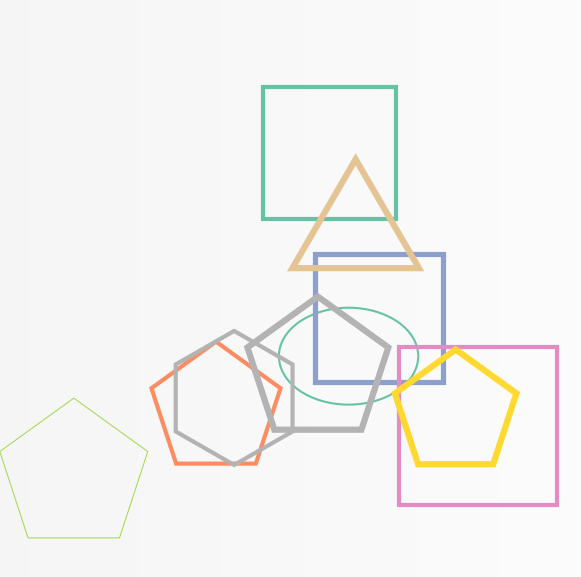[{"shape": "oval", "thickness": 1, "radius": 0.6, "center": [0.6, 0.382]}, {"shape": "square", "thickness": 2, "radius": 0.57, "center": [0.567, 0.734]}, {"shape": "pentagon", "thickness": 2, "radius": 0.58, "center": [0.372, 0.291]}, {"shape": "square", "thickness": 2.5, "radius": 0.55, "center": [0.652, 0.448]}, {"shape": "square", "thickness": 2, "radius": 0.68, "center": [0.822, 0.262]}, {"shape": "pentagon", "thickness": 0.5, "radius": 0.67, "center": [0.127, 0.176]}, {"shape": "pentagon", "thickness": 3, "radius": 0.55, "center": [0.784, 0.284]}, {"shape": "triangle", "thickness": 3, "radius": 0.63, "center": [0.612, 0.598]}, {"shape": "pentagon", "thickness": 3, "radius": 0.64, "center": [0.547, 0.358]}, {"shape": "hexagon", "thickness": 2, "radius": 0.58, "center": [0.403, 0.31]}]